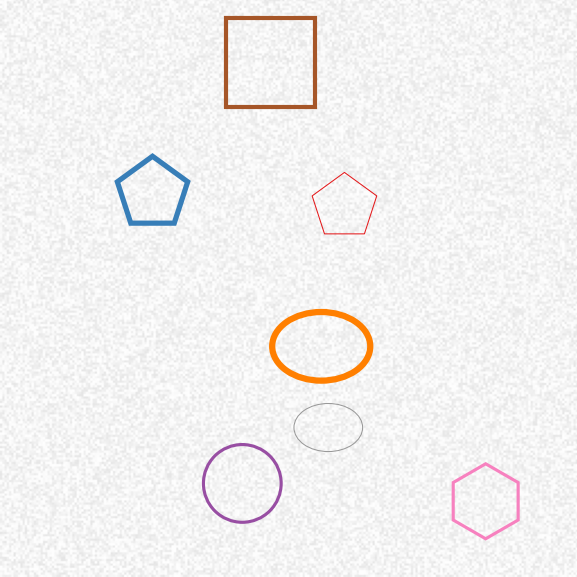[{"shape": "pentagon", "thickness": 0.5, "radius": 0.29, "center": [0.596, 0.642]}, {"shape": "pentagon", "thickness": 2.5, "radius": 0.32, "center": [0.264, 0.665]}, {"shape": "circle", "thickness": 1.5, "radius": 0.34, "center": [0.42, 0.162]}, {"shape": "oval", "thickness": 3, "radius": 0.42, "center": [0.556, 0.399]}, {"shape": "square", "thickness": 2, "radius": 0.38, "center": [0.468, 0.891]}, {"shape": "hexagon", "thickness": 1.5, "radius": 0.32, "center": [0.841, 0.131]}, {"shape": "oval", "thickness": 0.5, "radius": 0.3, "center": [0.568, 0.259]}]